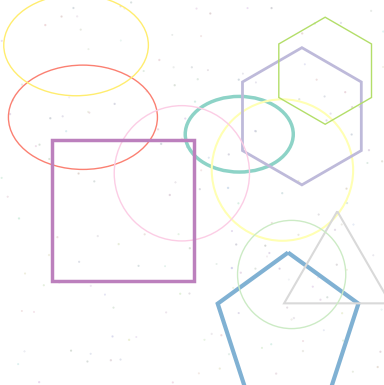[{"shape": "oval", "thickness": 2.5, "radius": 0.7, "center": [0.621, 0.651]}, {"shape": "circle", "thickness": 1.5, "radius": 0.92, "center": [0.734, 0.558]}, {"shape": "hexagon", "thickness": 2, "radius": 0.89, "center": [0.784, 0.698]}, {"shape": "oval", "thickness": 1, "radius": 0.97, "center": [0.215, 0.695]}, {"shape": "pentagon", "thickness": 3, "radius": 0.96, "center": [0.748, 0.152]}, {"shape": "hexagon", "thickness": 1, "radius": 0.7, "center": [0.845, 0.816]}, {"shape": "circle", "thickness": 1, "radius": 0.88, "center": [0.472, 0.55]}, {"shape": "triangle", "thickness": 1.5, "radius": 0.8, "center": [0.876, 0.292]}, {"shape": "square", "thickness": 2.5, "radius": 0.92, "center": [0.32, 0.453]}, {"shape": "circle", "thickness": 1, "radius": 0.7, "center": [0.758, 0.287]}, {"shape": "oval", "thickness": 1, "radius": 0.94, "center": [0.198, 0.883]}]